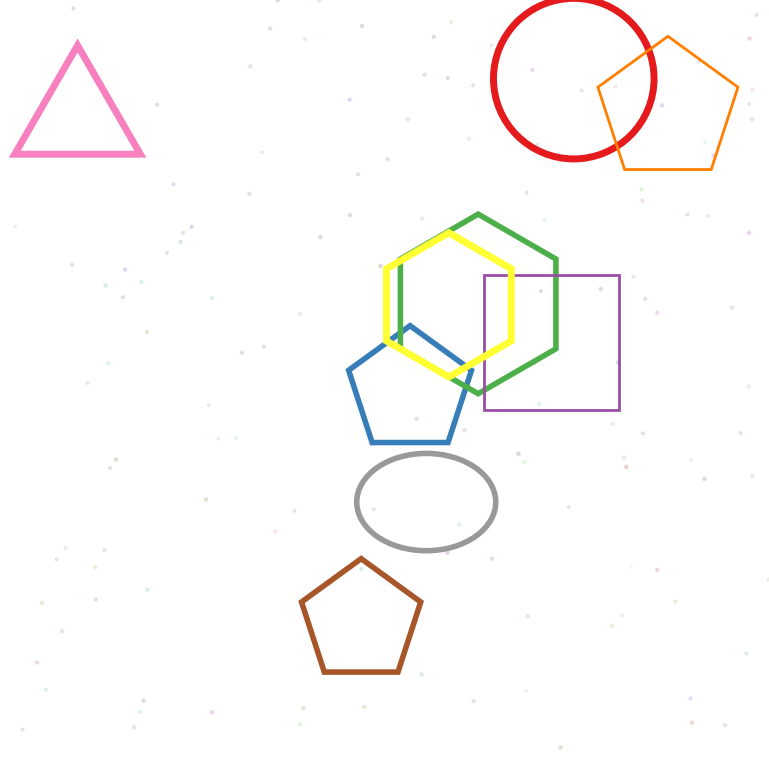[{"shape": "circle", "thickness": 2.5, "radius": 0.52, "center": [0.745, 0.898]}, {"shape": "pentagon", "thickness": 2, "radius": 0.42, "center": [0.533, 0.493]}, {"shape": "hexagon", "thickness": 2, "radius": 0.58, "center": [0.621, 0.605]}, {"shape": "square", "thickness": 1, "radius": 0.44, "center": [0.717, 0.555]}, {"shape": "pentagon", "thickness": 1, "radius": 0.48, "center": [0.867, 0.857]}, {"shape": "hexagon", "thickness": 2.5, "radius": 0.47, "center": [0.583, 0.604]}, {"shape": "pentagon", "thickness": 2, "radius": 0.41, "center": [0.469, 0.193]}, {"shape": "triangle", "thickness": 2.5, "radius": 0.47, "center": [0.101, 0.847]}, {"shape": "oval", "thickness": 2, "radius": 0.45, "center": [0.554, 0.348]}]